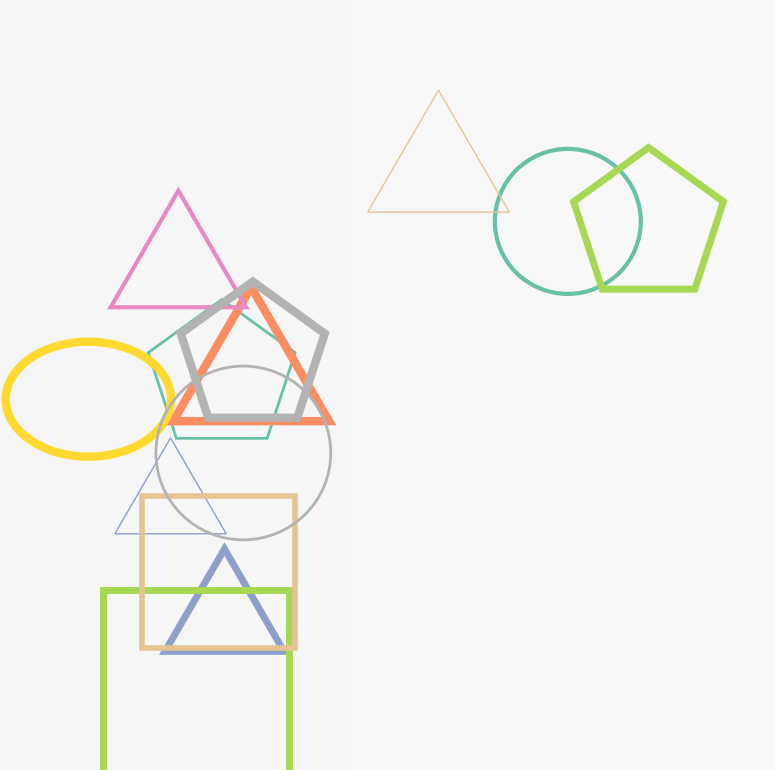[{"shape": "circle", "thickness": 1.5, "radius": 0.47, "center": [0.733, 0.712]}, {"shape": "pentagon", "thickness": 1, "radius": 0.5, "center": [0.286, 0.511]}, {"shape": "triangle", "thickness": 3, "radius": 0.58, "center": [0.324, 0.511]}, {"shape": "triangle", "thickness": 0.5, "radius": 0.42, "center": [0.22, 0.348]}, {"shape": "triangle", "thickness": 2.5, "radius": 0.44, "center": [0.29, 0.198]}, {"shape": "triangle", "thickness": 1.5, "radius": 0.5, "center": [0.23, 0.651]}, {"shape": "pentagon", "thickness": 2.5, "radius": 0.51, "center": [0.837, 0.707]}, {"shape": "square", "thickness": 2.5, "radius": 0.6, "center": [0.253, 0.113]}, {"shape": "oval", "thickness": 3, "radius": 0.53, "center": [0.114, 0.482]}, {"shape": "triangle", "thickness": 0.5, "radius": 0.53, "center": [0.566, 0.777]}, {"shape": "square", "thickness": 2, "radius": 0.49, "center": [0.282, 0.257]}, {"shape": "circle", "thickness": 1, "radius": 0.56, "center": [0.314, 0.412]}, {"shape": "pentagon", "thickness": 3, "radius": 0.49, "center": [0.326, 0.537]}]